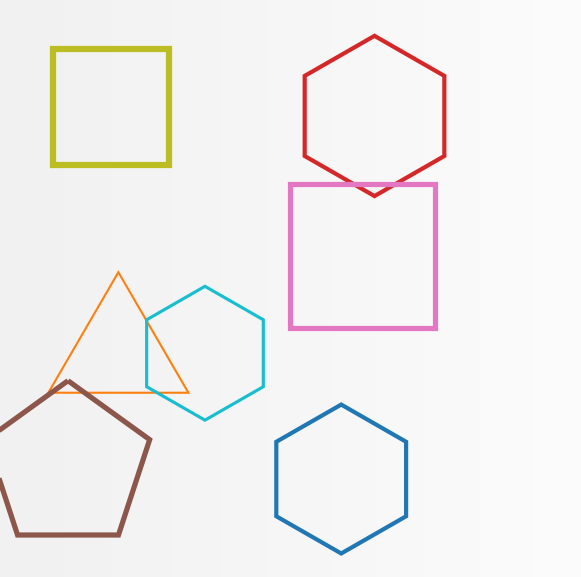[{"shape": "hexagon", "thickness": 2, "radius": 0.64, "center": [0.587, 0.17]}, {"shape": "triangle", "thickness": 1, "radius": 0.7, "center": [0.204, 0.389]}, {"shape": "hexagon", "thickness": 2, "radius": 0.69, "center": [0.644, 0.798]}, {"shape": "pentagon", "thickness": 2.5, "radius": 0.74, "center": [0.117, 0.192]}, {"shape": "square", "thickness": 2.5, "radius": 0.62, "center": [0.624, 0.556]}, {"shape": "square", "thickness": 3, "radius": 0.5, "center": [0.191, 0.813]}, {"shape": "hexagon", "thickness": 1.5, "radius": 0.58, "center": [0.353, 0.387]}]